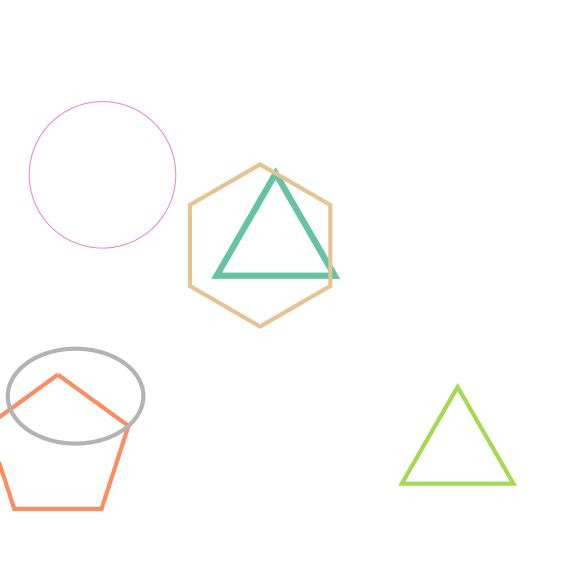[{"shape": "triangle", "thickness": 3, "radius": 0.59, "center": [0.477, 0.581]}, {"shape": "pentagon", "thickness": 2, "radius": 0.64, "center": [0.1, 0.222]}, {"shape": "circle", "thickness": 0.5, "radius": 0.63, "center": [0.177, 0.696]}, {"shape": "triangle", "thickness": 2, "radius": 0.56, "center": [0.792, 0.217]}, {"shape": "hexagon", "thickness": 2, "radius": 0.7, "center": [0.45, 0.574]}, {"shape": "oval", "thickness": 2, "radius": 0.59, "center": [0.131, 0.313]}]